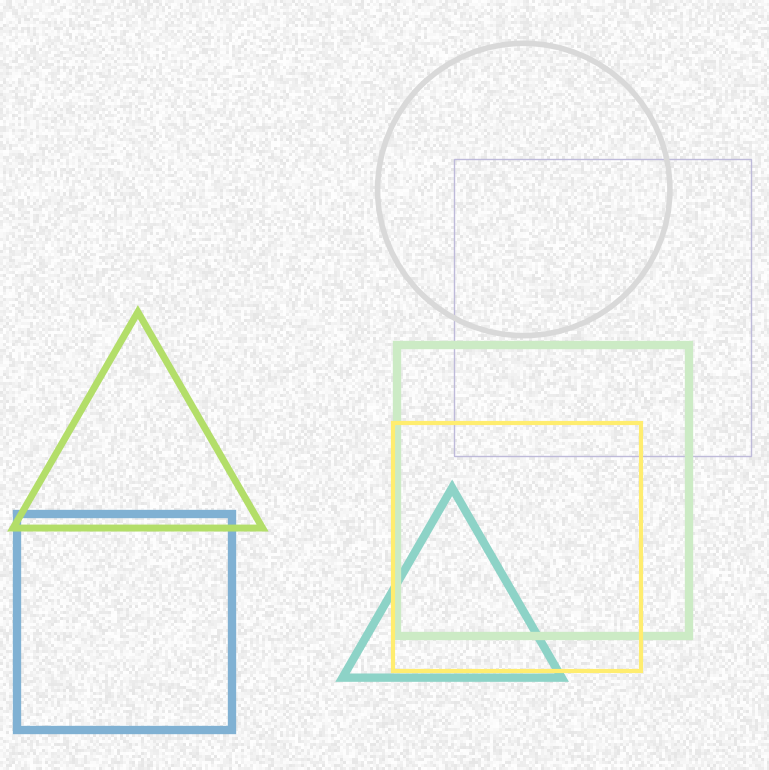[{"shape": "triangle", "thickness": 3, "radius": 0.82, "center": [0.587, 0.202]}, {"shape": "square", "thickness": 0.5, "radius": 0.96, "center": [0.782, 0.601]}, {"shape": "square", "thickness": 3, "radius": 0.7, "center": [0.161, 0.192]}, {"shape": "triangle", "thickness": 2.5, "radius": 0.94, "center": [0.179, 0.408]}, {"shape": "circle", "thickness": 2, "radius": 0.95, "center": [0.68, 0.754]}, {"shape": "square", "thickness": 3, "radius": 0.95, "center": [0.705, 0.363]}, {"shape": "square", "thickness": 1.5, "radius": 0.8, "center": [0.671, 0.29]}]